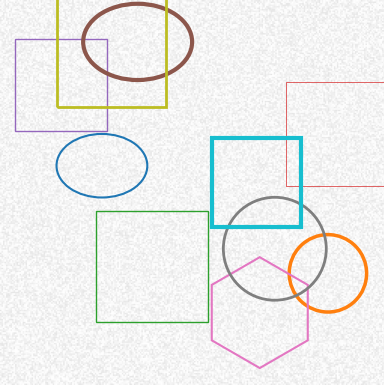[{"shape": "oval", "thickness": 1.5, "radius": 0.59, "center": [0.265, 0.57]}, {"shape": "circle", "thickness": 2.5, "radius": 0.5, "center": [0.852, 0.29]}, {"shape": "square", "thickness": 1, "radius": 0.72, "center": [0.394, 0.307]}, {"shape": "square", "thickness": 0.5, "radius": 0.68, "center": [0.879, 0.652]}, {"shape": "square", "thickness": 1, "radius": 0.6, "center": [0.158, 0.779]}, {"shape": "oval", "thickness": 3, "radius": 0.71, "center": [0.358, 0.891]}, {"shape": "hexagon", "thickness": 1.5, "radius": 0.72, "center": [0.675, 0.188]}, {"shape": "circle", "thickness": 2, "radius": 0.67, "center": [0.714, 0.354]}, {"shape": "square", "thickness": 2, "radius": 0.71, "center": [0.291, 0.865]}, {"shape": "square", "thickness": 3, "radius": 0.58, "center": [0.667, 0.526]}]